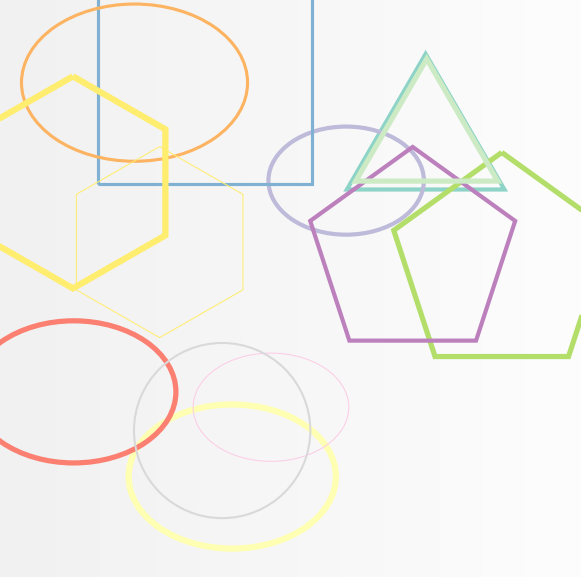[{"shape": "triangle", "thickness": 2, "radius": 0.78, "center": [0.732, 0.749]}, {"shape": "oval", "thickness": 3, "radius": 0.89, "center": [0.399, 0.174]}, {"shape": "oval", "thickness": 2, "radius": 0.67, "center": [0.596, 0.686]}, {"shape": "oval", "thickness": 2.5, "radius": 0.88, "center": [0.127, 0.321]}, {"shape": "square", "thickness": 1.5, "radius": 0.92, "center": [0.352, 0.864]}, {"shape": "oval", "thickness": 1.5, "radius": 0.97, "center": [0.231, 0.856]}, {"shape": "pentagon", "thickness": 2.5, "radius": 0.98, "center": [0.863, 0.54]}, {"shape": "oval", "thickness": 0.5, "radius": 0.67, "center": [0.466, 0.294]}, {"shape": "circle", "thickness": 1, "radius": 0.76, "center": [0.382, 0.254]}, {"shape": "pentagon", "thickness": 2, "radius": 0.93, "center": [0.71, 0.559]}, {"shape": "triangle", "thickness": 2.5, "radius": 0.71, "center": [0.734, 0.756]}, {"shape": "hexagon", "thickness": 0.5, "radius": 0.83, "center": [0.275, 0.58]}, {"shape": "hexagon", "thickness": 3, "radius": 0.92, "center": [0.126, 0.683]}]